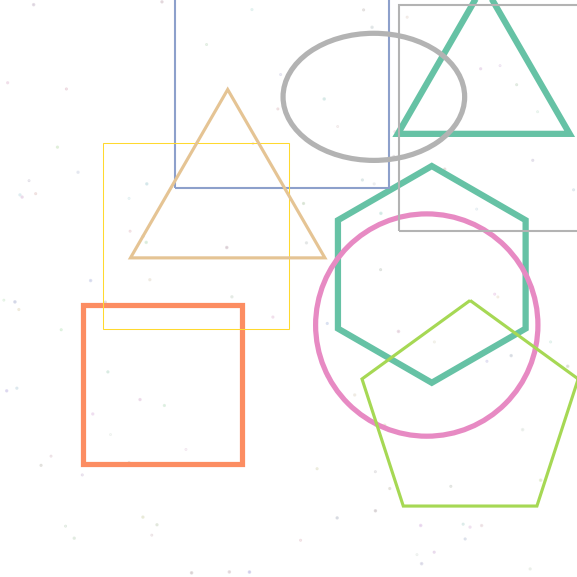[{"shape": "triangle", "thickness": 3, "radius": 0.86, "center": [0.838, 0.853]}, {"shape": "hexagon", "thickness": 3, "radius": 0.94, "center": [0.748, 0.524]}, {"shape": "square", "thickness": 2.5, "radius": 0.68, "center": [0.281, 0.333]}, {"shape": "square", "thickness": 1, "radius": 0.93, "center": [0.488, 0.858]}, {"shape": "circle", "thickness": 2.5, "radius": 0.96, "center": [0.739, 0.436]}, {"shape": "pentagon", "thickness": 1.5, "radius": 0.98, "center": [0.814, 0.282]}, {"shape": "square", "thickness": 0.5, "radius": 0.81, "center": [0.339, 0.59]}, {"shape": "triangle", "thickness": 1.5, "radius": 0.97, "center": [0.394, 0.65]}, {"shape": "oval", "thickness": 2.5, "radius": 0.79, "center": [0.647, 0.831]}, {"shape": "square", "thickness": 1, "radius": 0.98, "center": [0.887, 0.795]}]